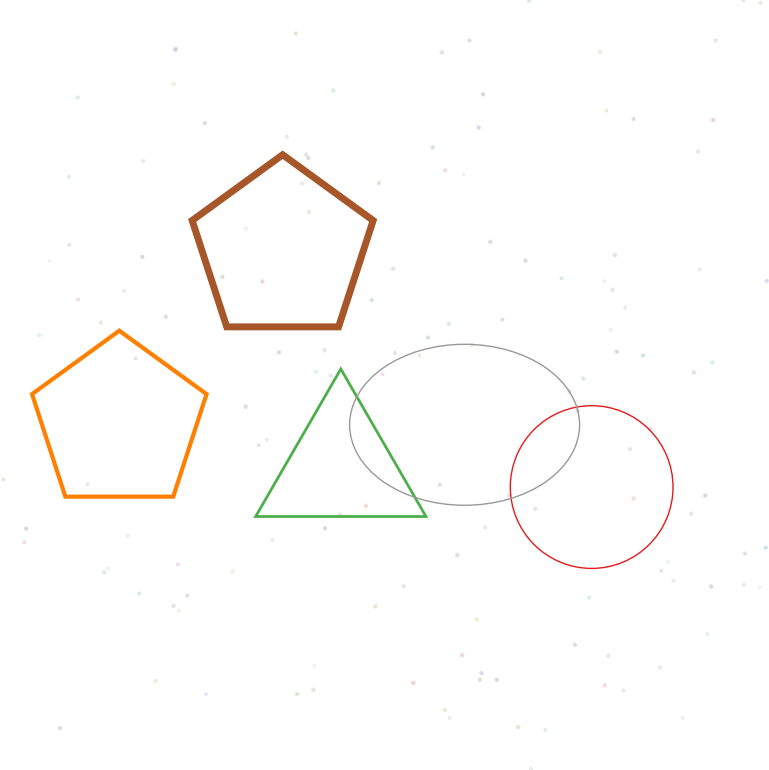[{"shape": "circle", "thickness": 0.5, "radius": 0.53, "center": [0.768, 0.367]}, {"shape": "triangle", "thickness": 1, "radius": 0.64, "center": [0.443, 0.393]}, {"shape": "pentagon", "thickness": 1.5, "radius": 0.6, "center": [0.155, 0.451]}, {"shape": "pentagon", "thickness": 2.5, "radius": 0.62, "center": [0.367, 0.675]}, {"shape": "oval", "thickness": 0.5, "radius": 0.75, "center": [0.603, 0.448]}]